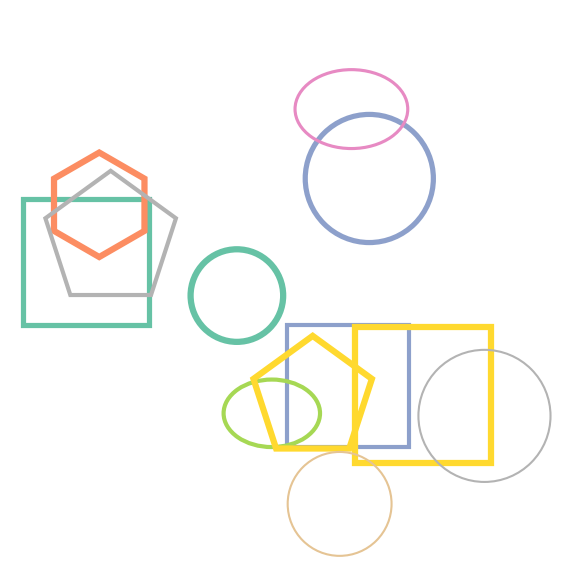[{"shape": "square", "thickness": 2.5, "radius": 0.55, "center": [0.15, 0.545]}, {"shape": "circle", "thickness": 3, "radius": 0.4, "center": [0.41, 0.487]}, {"shape": "hexagon", "thickness": 3, "radius": 0.45, "center": [0.172, 0.645]}, {"shape": "square", "thickness": 2, "radius": 0.53, "center": [0.602, 0.331]}, {"shape": "circle", "thickness": 2.5, "radius": 0.55, "center": [0.639, 0.69]}, {"shape": "oval", "thickness": 1.5, "radius": 0.49, "center": [0.608, 0.81]}, {"shape": "oval", "thickness": 2, "radius": 0.42, "center": [0.471, 0.283]}, {"shape": "pentagon", "thickness": 3, "radius": 0.54, "center": [0.541, 0.31]}, {"shape": "square", "thickness": 3, "radius": 0.59, "center": [0.732, 0.315]}, {"shape": "circle", "thickness": 1, "radius": 0.45, "center": [0.588, 0.127]}, {"shape": "circle", "thickness": 1, "radius": 0.57, "center": [0.839, 0.279]}, {"shape": "pentagon", "thickness": 2, "radius": 0.59, "center": [0.192, 0.584]}]